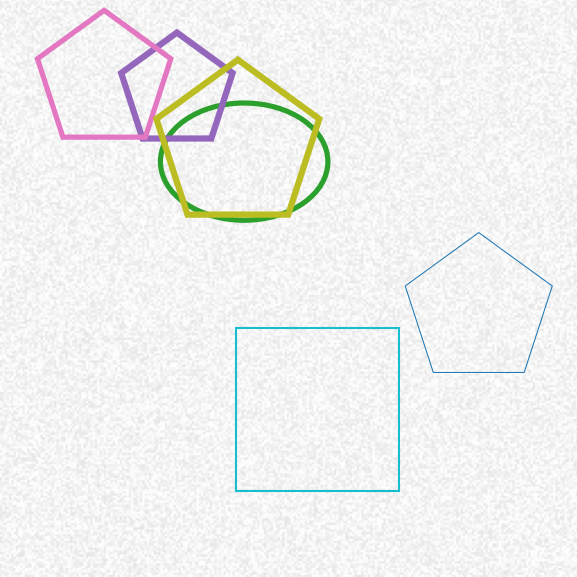[{"shape": "pentagon", "thickness": 0.5, "radius": 0.67, "center": [0.829, 0.463]}, {"shape": "oval", "thickness": 2.5, "radius": 0.73, "center": [0.423, 0.719]}, {"shape": "pentagon", "thickness": 3, "radius": 0.51, "center": [0.306, 0.841]}, {"shape": "pentagon", "thickness": 2.5, "radius": 0.61, "center": [0.18, 0.86]}, {"shape": "pentagon", "thickness": 3, "radius": 0.74, "center": [0.412, 0.747]}, {"shape": "square", "thickness": 1, "radius": 0.7, "center": [0.55, 0.29]}]